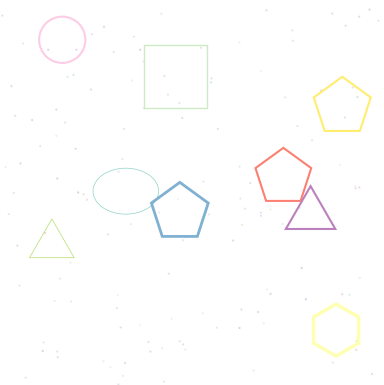[{"shape": "oval", "thickness": 0.5, "radius": 0.43, "center": [0.327, 0.503]}, {"shape": "hexagon", "thickness": 2.5, "radius": 0.34, "center": [0.873, 0.143]}, {"shape": "pentagon", "thickness": 1.5, "radius": 0.38, "center": [0.736, 0.54]}, {"shape": "pentagon", "thickness": 2, "radius": 0.39, "center": [0.467, 0.449]}, {"shape": "triangle", "thickness": 0.5, "radius": 0.34, "center": [0.135, 0.364]}, {"shape": "circle", "thickness": 1.5, "radius": 0.3, "center": [0.162, 0.897]}, {"shape": "triangle", "thickness": 1.5, "radius": 0.37, "center": [0.807, 0.442]}, {"shape": "square", "thickness": 1, "radius": 0.41, "center": [0.456, 0.802]}, {"shape": "pentagon", "thickness": 1.5, "radius": 0.39, "center": [0.889, 0.723]}]